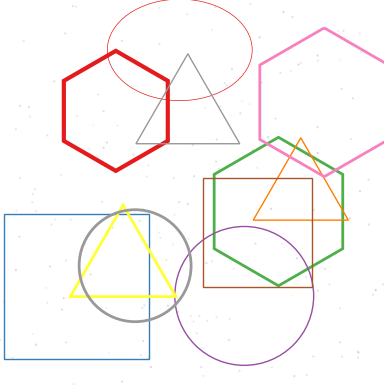[{"shape": "oval", "thickness": 0.5, "radius": 0.94, "center": [0.467, 0.87]}, {"shape": "hexagon", "thickness": 3, "radius": 0.78, "center": [0.301, 0.712]}, {"shape": "square", "thickness": 1, "radius": 0.94, "center": [0.199, 0.256]}, {"shape": "hexagon", "thickness": 2, "radius": 0.96, "center": [0.723, 0.451]}, {"shape": "circle", "thickness": 1, "radius": 0.9, "center": [0.634, 0.231]}, {"shape": "triangle", "thickness": 1, "radius": 0.71, "center": [0.781, 0.499]}, {"shape": "triangle", "thickness": 2, "radius": 0.79, "center": [0.32, 0.309]}, {"shape": "square", "thickness": 1, "radius": 0.71, "center": [0.669, 0.396]}, {"shape": "hexagon", "thickness": 2, "radius": 0.97, "center": [0.842, 0.734]}, {"shape": "circle", "thickness": 2, "radius": 0.73, "center": [0.351, 0.31]}, {"shape": "triangle", "thickness": 1, "radius": 0.78, "center": [0.488, 0.705]}]